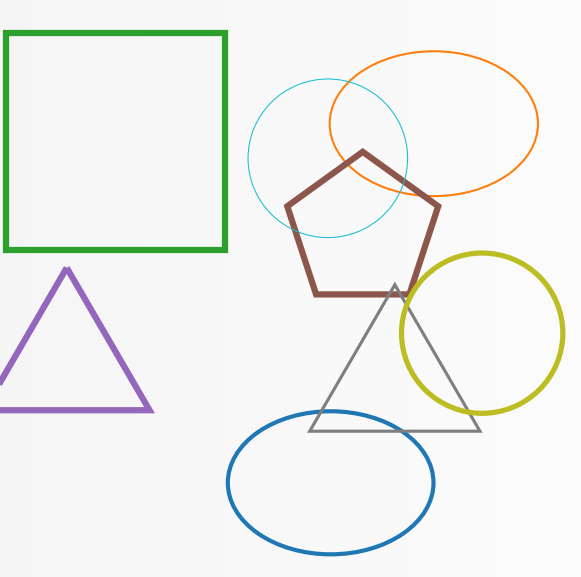[{"shape": "oval", "thickness": 2, "radius": 0.88, "center": [0.569, 0.163]}, {"shape": "oval", "thickness": 1, "radius": 0.9, "center": [0.746, 0.785]}, {"shape": "square", "thickness": 3, "radius": 0.94, "center": [0.199, 0.755]}, {"shape": "triangle", "thickness": 3, "radius": 0.82, "center": [0.115, 0.371]}, {"shape": "pentagon", "thickness": 3, "radius": 0.68, "center": [0.624, 0.6]}, {"shape": "triangle", "thickness": 1.5, "radius": 0.85, "center": [0.679, 0.337]}, {"shape": "circle", "thickness": 2.5, "radius": 0.69, "center": [0.83, 0.422]}, {"shape": "circle", "thickness": 0.5, "radius": 0.69, "center": [0.564, 0.725]}]